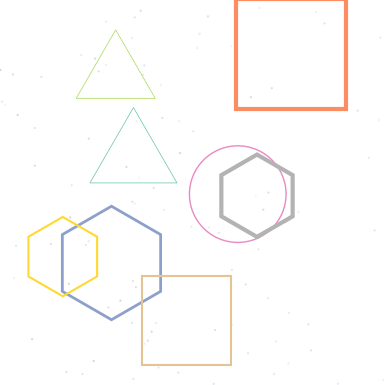[{"shape": "triangle", "thickness": 0.5, "radius": 0.65, "center": [0.347, 0.59]}, {"shape": "square", "thickness": 3, "radius": 0.71, "center": [0.756, 0.859]}, {"shape": "hexagon", "thickness": 2, "radius": 0.74, "center": [0.29, 0.317]}, {"shape": "circle", "thickness": 1, "radius": 0.63, "center": [0.618, 0.496]}, {"shape": "triangle", "thickness": 0.5, "radius": 0.59, "center": [0.301, 0.804]}, {"shape": "hexagon", "thickness": 1.5, "radius": 0.52, "center": [0.163, 0.334]}, {"shape": "square", "thickness": 1.5, "radius": 0.58, "center": [0.484, 0.168]}, {"shape": "hexagon", "thickness": 3, "radius": 0.53, "center": [0.668, 0.492]}]